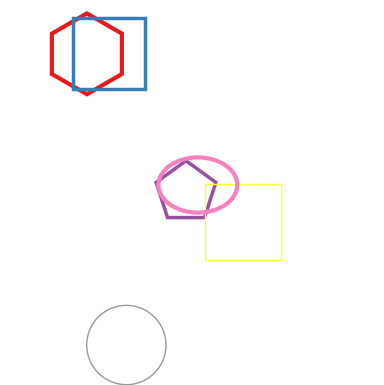[{"shape": "hexagon", "thickness": 3, "radius": 0.52, "center": [0.226, 0.86]}, {"shape": "square", "thickness": 2.5, "radius": 0.47, "center": [0.283, 0.861]}, {"shape": "pentagon", "thickness": 2.5, "radius": 0.41, "center": [0.483, 0.501]}, {"shape": "square", "thickness": 1, "radius": 0.5, "center": [0.632, 0.424]}, {"shape": "oval", "thickness": 3, "radius": 0.51, "center": [0.514, 0.519]}, {"shape": "circle", "thickness": 1, "radius": 0.51, "center": [0.328, 0.104]}]